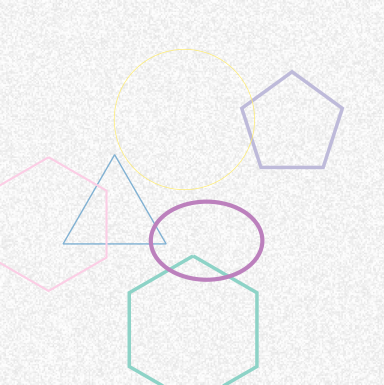[{"shape": "hexagon", "thickness": 2.5, "radius": 0.96, "center": [0.502, 0.144]}, {"shape": "pentagon", "thickness": 2.5, "radius": 0.69, "center": [0.759, 0.676]}, {"shape": "triangle", "thickness": 1, "radius": 0.77, "center": [0.298, 0.444]}, {"shape": "hexagon", "thickness": 1.5, "radius": 0.87, "center": [0.126, 0.418]}, {"shape": "oval", "thickness": 3, "radius": 0.72, "center": [0.537, 0.375]}, {"shape": "circle", "thickness": 0.5, "radius": 0.91, "center": [0.479, 0.69]}]